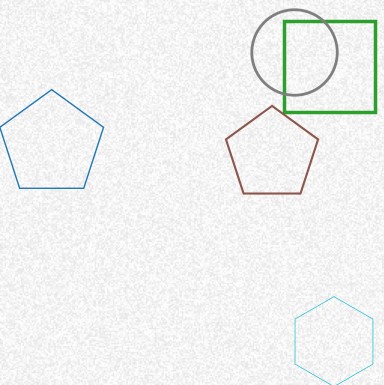[{"shape": "pentagon", "thickness": 1, "radius": 0.71, "center": [0.134, 0.626]}, {"shape": "square", "thickness": 2.5, "radius": 0.59, "center": [0.855, 0.826]}, {"shape": "pentagon", "thickness": 1.5, "radius": 0.63, "center": [0.707, 0.599]}, {"shape": "circle", "thickness": 2, "radius": 0.55, "center": [0.765, 0.864]}, {"shape": "hexagon", "thickness": 0.5, "radius": 0.58, "center": [0.868, 0.113]}]